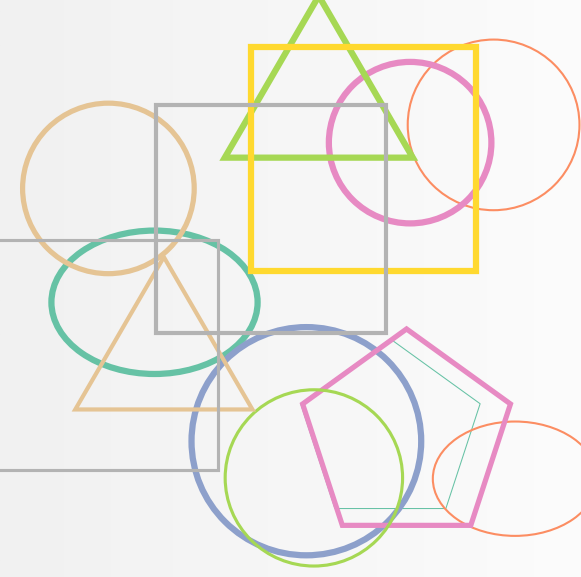[{"shape": "oval", "thickness": 3, "radius": 0.89, "center": [0.266, 0.476]}, {"shape": "pentagon", "thickness": 0.5, "radius": 0.81, "center": [0.672, 0.25]}, {"shape": "oval", "thickness": 1, "radius": 0.71, "center": [0.886, 0.17]}, {"shape": "circle", "thickness": 1, "radius": 0.74, "center": [0.849, 0.783]}, {"shape": "circle", "thickness": 3, "radius": 0.99, "center": [0.527, 0.235]}, {"shape": "circle", "thickness": 3, "radius": 0.7, "center": [0.706, 0.752]}, {"shape": "pentagon", "thickness": 2.5, "radius": 0.94, "center": [0.699, 0.242]}, {"shape": "triangle", "thickness": 3, "radius": 0.93, "center": [0.548, 0.82]}, {"shape": "circle", "thickness": 1.5, "radius": 0.76, "center": [0.54, 0.172]}, {"shape": "square", "thickness": 3, "radius": 0.97, "center": [0.626, 0.723]}, {"shape": "triangle", "thickness": 2, "radius": 0.88, "center": [0.282, 0.378]}, {"shape": "circle", "thickness": 2.5, "radius": 0.74, "center": [0.186, 0.673]}, {"shape": "square", "thickness": 1.5, "radius": 1.0, "center": [0.176, 0.384]}, {"shape": "square", "thickness": 2, "radius": 0.99, "center": [0.466, 0.62]}]